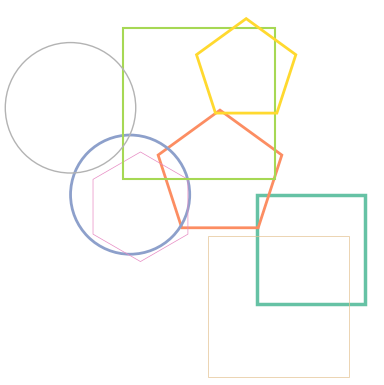[{"shape": "square", "thickness": 2.5, "radius": 0.7, "center": [0.808, 0.352]}, {"shape": "pentagon", "thickness": 2, "radius": 0.84, "center": [0.571, 0.545]}, {"shape": "circle", "thickness": 2, "radius": 0.77, "center": [0.338, 0.494]}, {"shape": "hexagon", "thickness": 0.5, "radius": 0.71, "center": [0.365, 0.463]}, {"shape": "square", "thickness": 1.5, "radius": 0.98, "center": [0.517, 0.731]}, {"shape": "pentagon", "thickness": 2, "radius": 0.68, "center": [0.639, 0.816]}, {"shape": "square", "thickness": 0.5, "radius": 0.91, "center": [0.723, 0.205]}, {"shape": "circle", "thickness": 1, "radius": 0.85, "center": [0.183, 0.72]}]